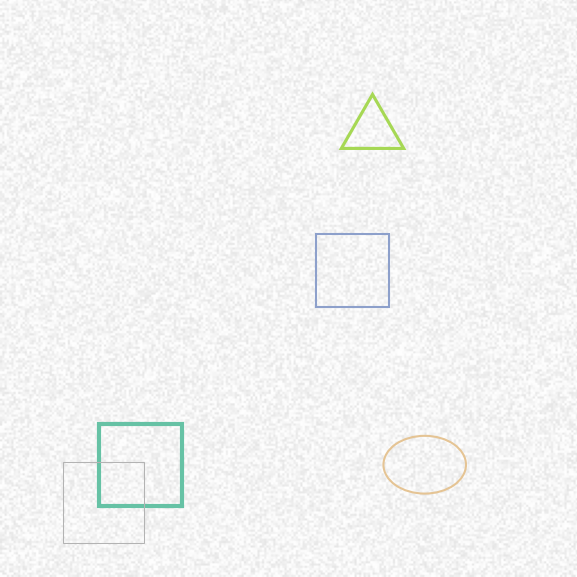[{"shape": "square", "thickness": 2, "radius": 0.36, "center": [0.243, 0.194]}, {"shape": "square", "thickness": 1, "radius": 0.32, "center": [0.611, 0.531]}, {"shape": "triangle", "thickness": 1.5, "radius": 0.31, "center": [0.645, 0.773]}, {"shape": "oval", "thickness": 1, "radius": 0.36, "center": [0.735, 0.194]}, {"shape": "square", "thickness": 0.5, "radius": 0.35, "center": [0.179, 0.129]}]